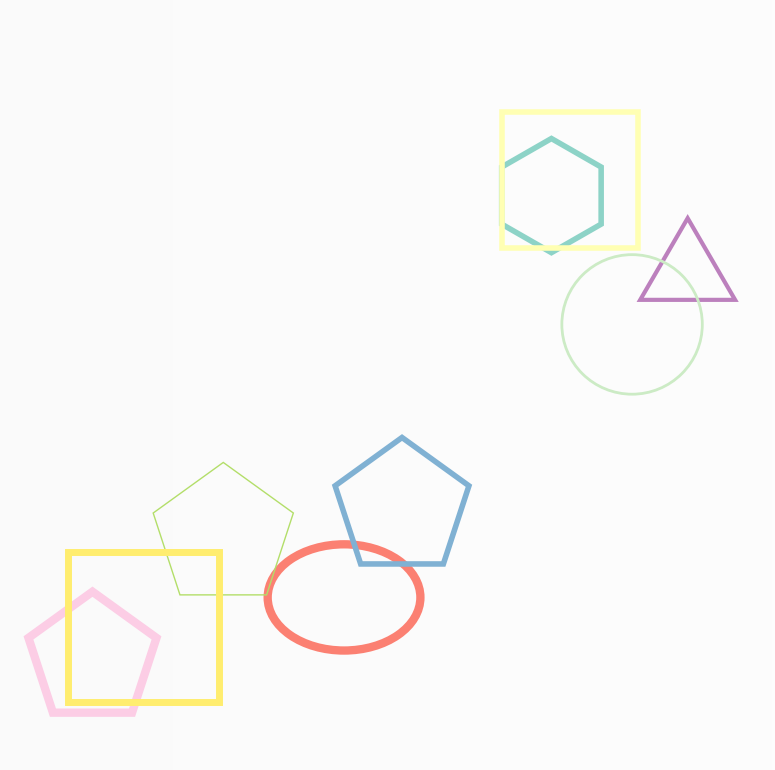[{"shape": "hexagon", "thickness": 2, "radius": 0.37, "center": [0.712, 0.746]}, {"shape": "square", "thickness": 2, "radius": 0.44, "center": [0.735, 0.766]}, {"shape": "oval", "thickness": 3, "radius": 0.49, "center": [0.444, 0.224]}, {"shape": "pentagon", "thickness": 2, "radius": 0.45, "center": [0.519, 0.341]}, {"shape": "pentagon", "thickness": 0.5, "radius": 0.48, "center": [0.288, 0.304]}, {"shape": "pentagon", "thickness": 3, "radius": 0.43, "center": [0.119, 0.145]}, {"shape": "triangle", "thickness": 1.5, "radius": 0.35, "center": [0.887, 0.646]}, {"shape": "circle", "thickness": 1, "radius": 0.45, "center": [0.816, 0.579]}, {"shape": "square", "thickness": 2.5, "radius": 0.49, "center": [0.185, 0.185]}]